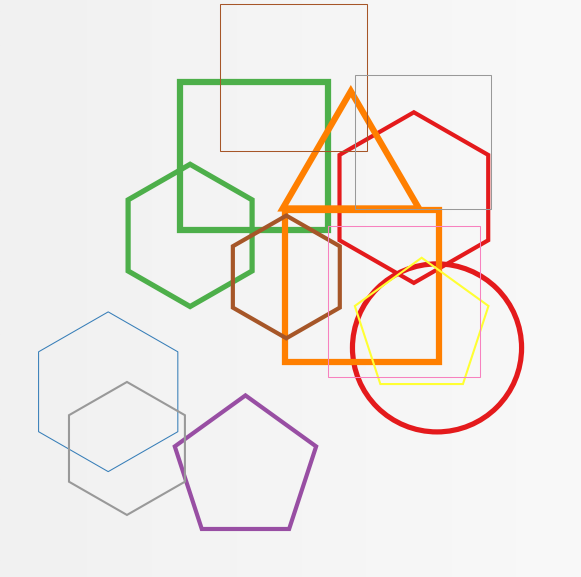[{"shape": "circle", "thickness": 2.5, "radius": 0.73, "center": [0.752, 0.397]}, {"shape": "hexagon", "thickness": 2, "radius": 0.74, "center": [0.712, 0.657]}, {"shape": "hexagon", "thickness": 0.5, "radius": 0.69, "center": [0.186, 0.321]}, {"shape": "square", "thickness": 3, "radius": 0.64, "center": [0.438, 0.729]}, {"shape": "hexagon", "thickness": 2.5, "radius": 0.62, "center": [0.327, 0.591]}, {"shape": "pentagon", "thickness": 2, "radius": 0.64, "center": [0.422, 0.187]}, {"shape": "triangle", "thickness": 3, "radius": 0.68, "center": [0.604, 0.706]}, {"shape": "square", "thickness": 3, "radius": 0.66, "center": [0.623, 0.503]}, {"shape": "pentagon", "thickness": 1, "radius": 0.6, "center": [0.725, 0.432]}, {"shape": "hexagon", "thickness": 2, "radius": 0.53, "center": [0.493, 0.52]}, {"shape": "square", "thickness": 0.5, "radius": 0.64, "center": [0.505, 0.864]}, {"shape": "square", "thickness": 0.5, "radius": 0.65, "center": [0.695, 0.478]}, {"shape": "square", "thickness": 0.5, "radius": 0.58, "center": [0.728, 0.753]}, {"shape": "hexagon", "thickness": 1, "radius": 0.58, "center": [0.218, 0.223]}]